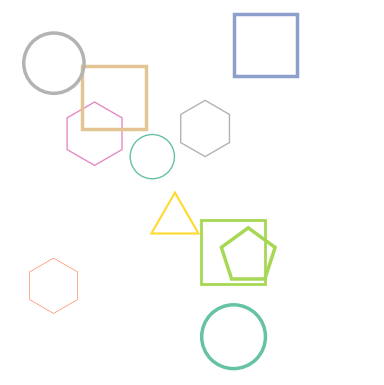[{"shape": "circle", "thickness": 1, "radius": 0.29, "center": [0.396, 0.593]}, {"shape": "circle", "thickness": 2.5, "radius": 0.41, "center": [0.607, 0.125]}, {"shape": "hexagon", "thickness": 0.5, "radius": 0.36, "center": [0.139, 0.258]}, {"shape": "square", "thickness": 2.5, "radius": 0.4, "center": [0.69, 0.884]}, {"shape": "hexagon", "thickness": 1, "radius": 0.41, "center": [0.246, 0.653]}, {"shape": "pentagon", "thickness": 2.5, "radius": 0.37, "center": [0.645, 0.335]}, {"shape": "square", "thickness": 2, "radius": 0.41, "center": [0.605, 0.345]}, {"shape": "triangle", "thickness": 1.5, "radius": 0.35, "center": [0.454, 0.429]}, {"shape": "square", "thickness": 2.5, "radius": 0.41, "center": [0.296, 0.747]}, {"shape": "hexagon", "thickness": 1, "radius": 0.37, "center": [0.533, 0.666]}, {"shape": "circle", "thickness": 2.5, "radius": 0.39, "center": [0.14, 0.836]}]